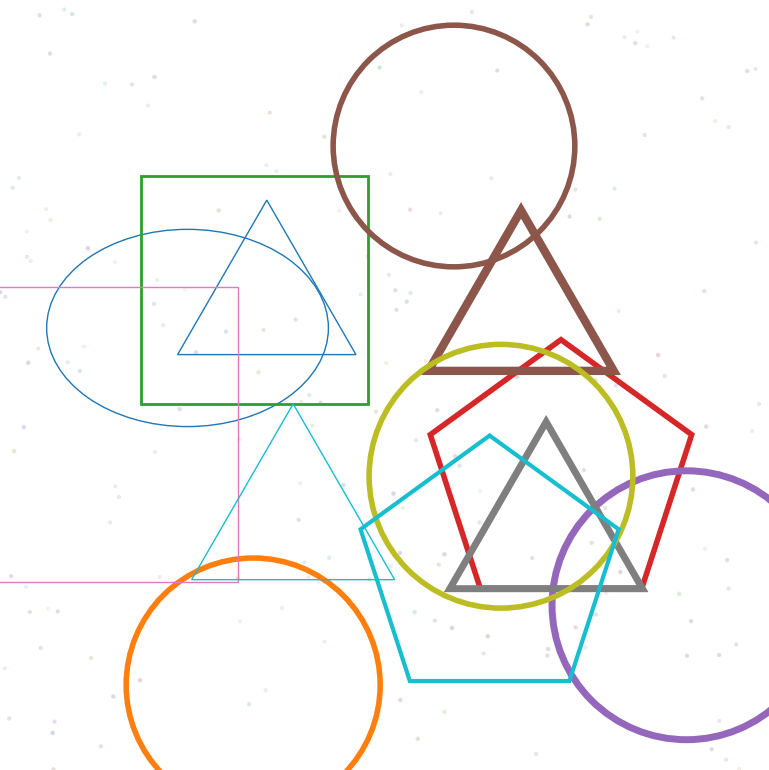[{"shape": "oval", "thickness": 0.5, "radius": 0.91, "center": [0.244, 0.574]}, {"shape": "triangle", "thickness": 0.5, "radius": 0.67, "center": [0.346, 0.606]}, {"shape": "circle", "thickness": 2, "radius": 0.82, "center": [0.329, 0.11]}, {"shape": "square", "thickness": 1, "radius": 0.74, "center": [0.331, 0.624]}, {"shape": "pentagon", "thickness": 2, "radius": 0.89, "center": [0.729, 0.38]}, {"shape": "circle", "thickness": 2.5, "radius": 0.87, "center": [0.892, 0.214]}, {"shape": "circle", "thickness": 2, "radius": 0.78, "center": [0.59, 0.81]}, {"shape": "triangle", "thickness": 3, "radius": 0.69, "center": [0.677, 0.588]}, {"shape": "square", "thickness": 0.5, "radius": 0.96, "center": [0.117, 0.436]}, {"shape": "triangle", "thickness": 2.5, "radius": 0.72, "center": [0.709, 0.308]}, {"shape": "circle", "thickness": 2, "radius": 0.86, "center": [0.651, 0.382]}, {"shape": "pentagon", "thickness": 1.5, "radius": 0.88, "center": [0.636, 0.258]}, {"shape": "triangle", "thickness": 0.5, "radius": 0.76, "center": [0.381, 0.323]}]